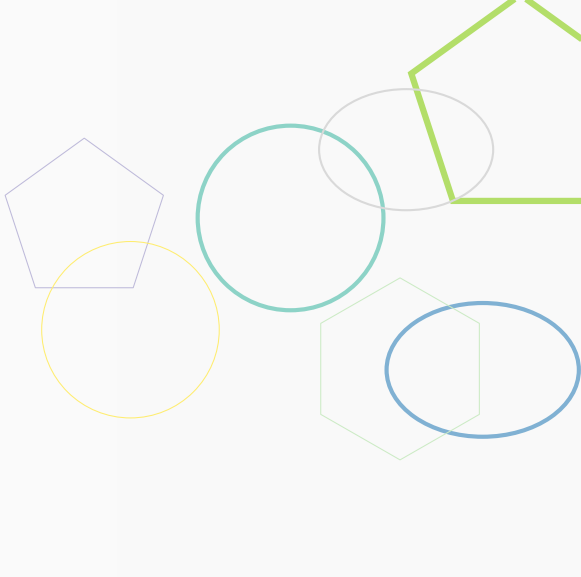[{"shape": "circle", "thickness": 2, "radius": 0.8, "center": [0.5, 0.622]}, {"shape": "pentagon", "thickness": 0.5, "radius": 0.72, "center": [0.145, 0.617]}, {"shape": "oval", "thickness": 2, "radius": 0.83, "center": [0.83, 0.359]}, {"shape": "pentagon", "thickness": 3, "radius": 0.99, "center": [0.895, 0.811]}, {"shape": "oval", "thickness": 1, "radius": 0.75, "center": [0.699, 0.74]}, {"shape": "hexagon", "thickness": 0.5, "radius": 0.79, "center": [0.688, 0.36]}, {"shape": "circle", "thickness": 0.5, "radius": 0.76, "center": [0.224, 0.428]}]